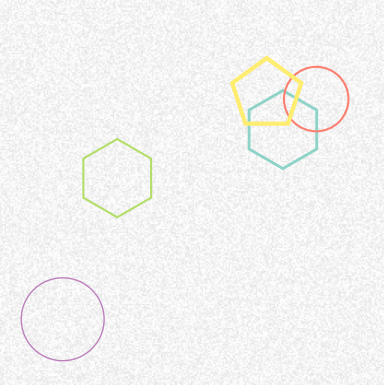[{"shape": "hexagon", "thickness": 2, "radius": 0.51, "center": [0.735, 0.664]}, {"shape": "circle", "thickness": 1.5, "radius": 0.42, "center": [0.821, 0.743]}, {"shape": "hexagon", "thickness": 1.5, "radius": 0.51, "center": [0.304, 0.537]}, {"shape": "circle", "thickness": 1, "radius": 0.54, "center": [0.163, 0.171]}, {"shape": "pentagon", "thickness": 3, "radius": 0.47, "center": [0.693, 0.755]}]